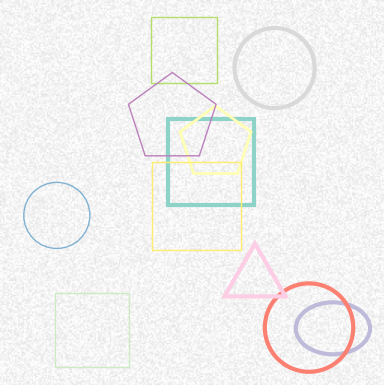[{"shape": "square", "thickness": 3, "radius": 0.56, "center": [0.547, 0.58]}, {"shape": "pentagon", "thickness": 2, "radius": 0.49, "center": [0.56, 0.628]}, {"shape": "oval", "thickness": 3, "radius": 0.48, "center": [0.865, 0.147]}, {"shape": "circle", "thickness": 3, "radius": 0.57, "center": [0.803, 0.149]}, {"shape": "circle", "thickness": 1, "radius": 0.43, "center": [0.148, 0.44]}, {"shape": "square", "thickness": 1, "radius": 0.43, "center": [0.478, 0.87]}, {"shape": "triangle", "thickness": 3, "radius": 0.46, "center": [0.662, 0.276]}, {"shape": "circle", "thickness": 3, "radius": 0.52, "center": [0.713, 0.823]}, {"shape": "pentagon", "thickness": 1, "radius": 0.6, "center": [0.447, 0.692]}, {"shape": "square", "thickness": 1, "radius": 0.48, "center": [0.239, 0.143]}, {"shape": "square", "thickness": 1, "radius": 0.58, "center": [0.51, 0.465]}]